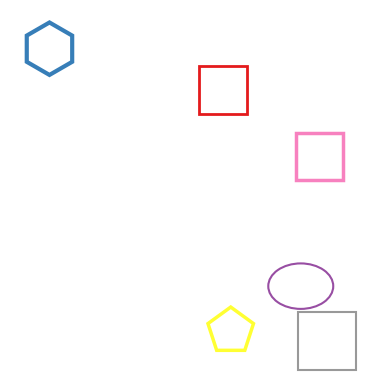[{"shape": "square", "thickness": 2, "radius": 0.31, "center": [0.58, 0.767]}, {"shape": "hexagon", "thickness": 3, "radius": 0.34, "center": [0.129, 0.874]}, {"shape": "oval", "thickness": 1.5, "radius": 0.42, "center": [0.781, 0.257]}, {"shape": "pentagon", "thickness": 2.5, "radius": 0.31, "center": [0.599, 0.14]}, {"shape": "square", "thickness": 2.5, "radius": 0.3, "center": [0.83, 0.593]}, {"shape": "square", "thickness": 1.5, "radius": 0.38, "center": [0.85, 0.114]}]